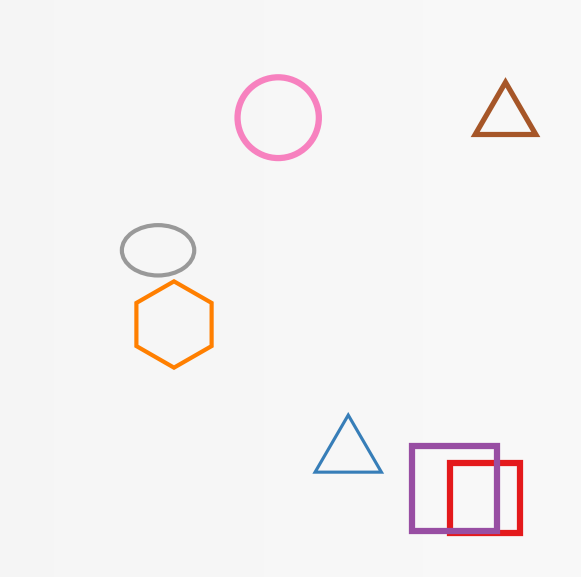[{"shape": "square", "thickness": 3, "radius": 0.3, "center": [0.835, 0.136]}, {"shape": "triangle", "thickness": 1.5, "radius": 0.33, "center": [0.599, 0.215]}, {"shape": "square", "thickness": 3, "radius": 0.37, "center": [0.782, 0.153]}, {"shape": "hexagon", "thickness": 2, "radius": 0.37, "center": [0.299, 0.437]}, {"shape": "triangle", "thickness": 2.5, "radius": 0.3, "center": [0.87, 0.796]}, {"shape": "circle", "thickness": 3, "radius": 0.35, "center": [0.479, 0.795]}, {"shape": "oval", "thickness": 2, "radius": 0.31, "center": [0.272, 0.566]}]